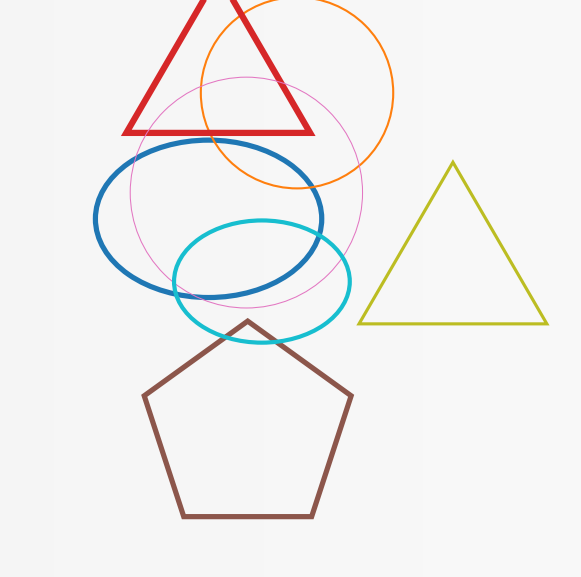[{"shape": "oval", "thickness": 2.5, "radius": 0.97, "center": [0.359, 0.62]}, {"shape": "circle", "thickness": 1, "radius": 0.83, "center": [0.511, 0.838]}, {"shape": "triangle", "thickness": 3, "radius": 0.91, "center": [0.375, 0.86]}, {"shape": "pentagon", "thickness": 2.5, "radius": 0.94, "center": [0.426, 0.256]}, {"shape": "circle", "thickness": 0.5, "radius": 1.0, "center": [0.424, 0.666]}, {"shape": "triangle", "thickness": 1.5, "radius": 0.93, "center": [0.779, 0.532]}, {"shape": "oval", "thickness": 2, "radius": 0.76, "center": [0.451, 0.512]}]